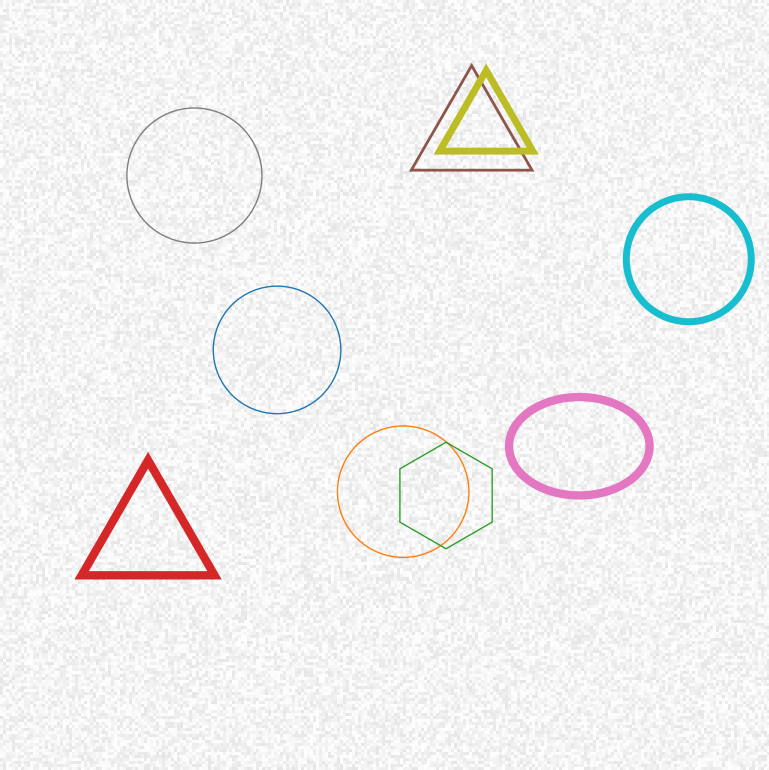[{"shape": "circle", "thickness": 0.5, "radius": 0.41, "center": [0.36, 0.546]}, {"shape": "circle", "thickness": 0.5, "radius": 0.43, "center": [0.524, 0.361]}, {"shape": "hexagon", "thickness": 0.5, "radius": 0.35, "center": [0.579, 0.357]}, {"shape": "triangle", "thickness": 3, "radius": 0.5, "center": [0.192, 0.303]}, {"shape": "triangle", "thickness": 1, "radius": 0.45, "center": [0.613, 0.824]}, {"shape": "oval", "thickness": 3, "radius": 0.46, "center": [0.752, 0.42]}, {"shape": "circle", "thickness": 0.5, "radius": 0.44, "center": [0.252, 0.772]}, {"shape": "triangle", "thickness": 2.5, "radius": 0.35, "center": [0.631, 0.839]}, {"shape": "circle", "thickness": 2.5, "radius": 0.41, "center": [0.895, 0.663]}]